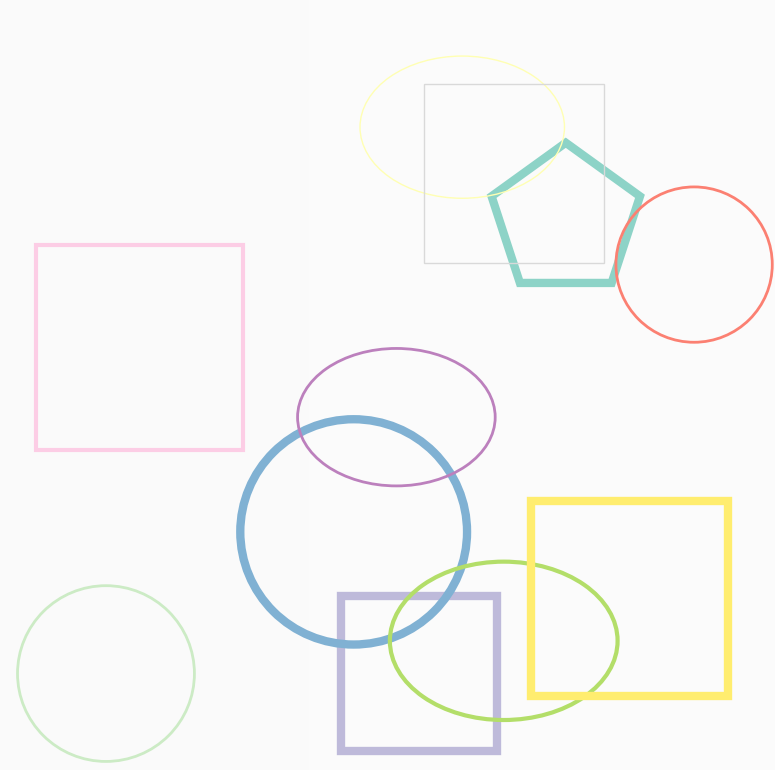[{"shape": "pentagon", "thickness": 3, "radius": 0.5, "center": [0.73, 0.714]}, {"shape": "oval", "thickness": 0.5, "radius": 0.66, "center": [0.596, 0.835]}, {"shape": "square", "thickness": 3, "radius": 0.5, "center": [0.54, 0.126]}, {"shape": "circle", "thickness": 1, "radius": 0.5, "center": [0.896, 0.656]}, {"shape": "circle", "thickness": 3, "radius": 0.73, "center": [0.456, 0.309]}, {"shape": "oval", "thickness": 1.5, "radius": 0.73, "center": [0.65, 0.168]}, {"shape": "square", "thickness": 1.5, "radius": 0.67, "center": [0.18, 0.549]}, {"shape": "square", "thickness": 0.5, "radius": 0.58, "center": [0.663, 0.774]}, {"shape": "oval", "thickness": 1, "radius": 0.64, "center": [0.511, 0.458]}, {"shape": "circle", "thickness": 1, "radius": 0.57, "center": [0.137, 0.125]}, {"shape": "square", "thickness": 3, "radius": 0.63, "center": [0.812, 0.223]}]